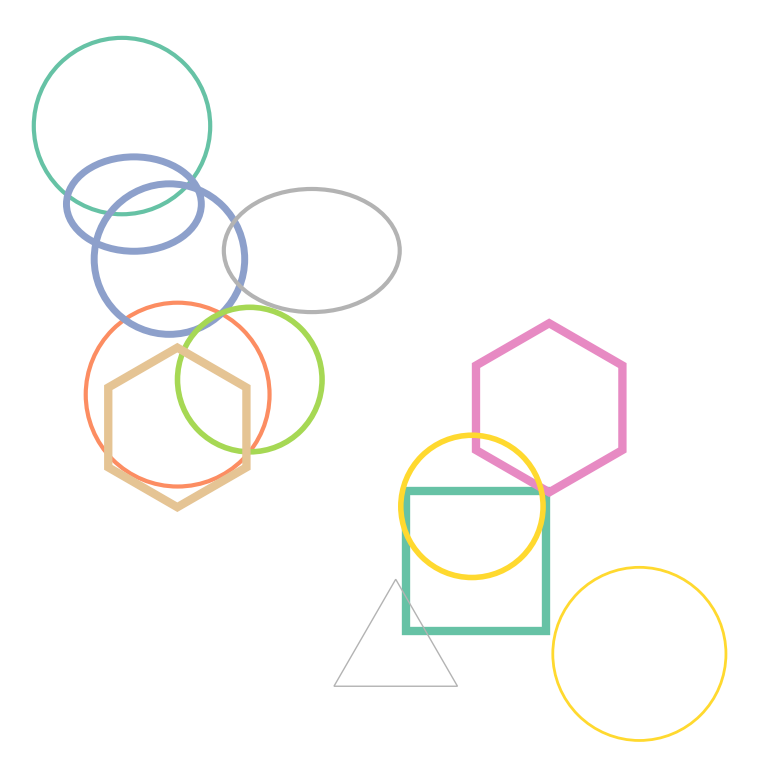[{"shape": "circle", "thickness": 1.5, "radius": 0.57, "center": [0.158, 0.836]}, {"shape": "square", "thickness": 3, "radius": 0.45, "center": [0.618, 0.271]}, {"shape": "circle", "thickness": 1.5, "radius": 0.6, "center": [0.231, 0.488]}, {"shape": "oval", "thickness": 2.5, "radius": 0.44, "center": [0.174, 0.735]}, {"shape": "circle", "thickness": 2.5, "radius": 0.49, "center": [0.22, 0.664]}, {"shape": "hexagon", "thickness": 3, "radius": 0.55, "center": [0.713, 0.47]}, {"shape": "circle", "thickness": 2, "radius": 0.47, "center": [0.324, 0.507]}, {"shape": "circle", "thickness": 1, "radius": 0.56, "center": [0.83, 0.151]}, {"shape": "circle", "thickness": 2, "radius": 0.46, "center": [0.613, 0.342]}, {"shape": "hexagon", "thickness": 3, "radius": 0.52, "center": [0.23, 0.445]}, {"shape": "oval", "thickness": 1.5, "radius": 0.57, "center": [0.405, 0.675]}, {"shape": "triangle", "thickness": 0.5, "radius": 0.46, "center": [0.514, 0.155]}]